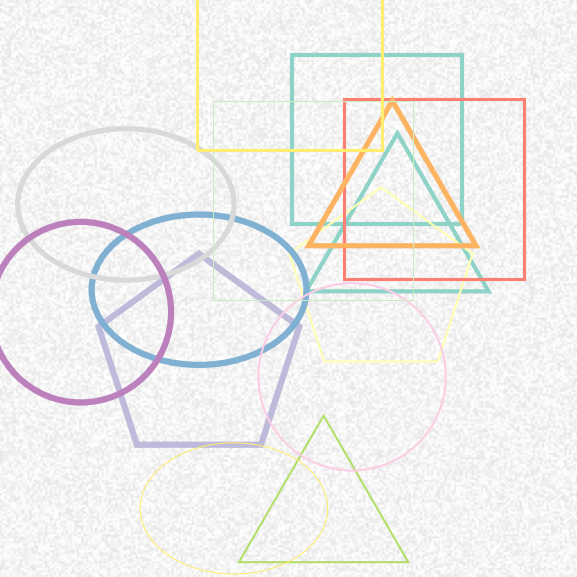[{"shape": "triangle", "thickness": 2, "radius": 0.91, "center": [0.688, 0.586]}, {"shape": "square", "thickness": 2, "radius": 0.73, "center": [0.653, 0.757]}, {"shape": "pentagon", "thickness": 1, "radius": 0.83, "center": [0.66, 0.508]}, {"shape": "pentagon", "thickness": 3, "radius": 0.91, "center": [0.344, 0.377]}, {"shape": "square", "thickness": 1.5, "radius": 0.78, "center": [0.752, 0.672]}, {"shape": "oval", "thickness": 3, "radius": 0.93, "center": [0.345, 0.497]}, {"shape": "triangle", "thickness": 2.5, "radius": 0.84, "center": [0.679, 0.657]}, {"shape": "triangle", "thickness": 1, "radius": 0.85, "center": [0.56, 0.11]}, {"shape": "circle", "thickness": 1, "radius": 0.81, "center": [0.61, 0.347]}, {"shape": "oval", "thickness": 2.5, "radius": 0.94, "center": [0.218, 0.645]}, {"shape": "circle", "thickness": 3, "radius": 0.78, "center": [0.14, 0.459]}, {"shape": "square", "thickness": 0.5, "radius": 0.87, "center": [0.542, 0.652]}, {"shape": "square", "thickness": 1.5, "radius": 0.8, "center": [0.501, 0.899]}, {"shape": "oval", "thickness": 0.5, "radius": 0.81, "center": [0.405, 0.119]}]